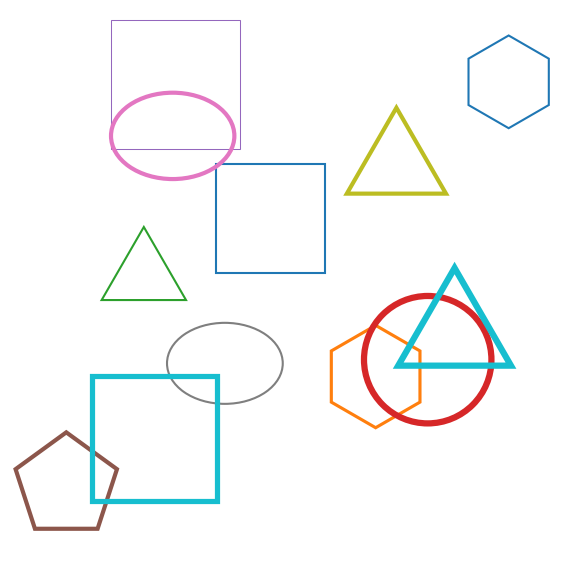[{"shape": "hexagon", "thickness": 1, "radius": 0.4, "center": [0.881, 0.857]}, {"shape": "square", "thickness": 1, "radius": 0.47, "center": [0.468, 0.621]}, {"shape": "hexagon", "thickness": 1.5, "radius": 0.44, "center": [0.65, 0.347]}, {"shape": "triangle", "thickness": 1, "radius": 0.42, "center": [0.249, 0.522]}, {"shape": "circle", "thickness": 3, "radius": 0.55, "center": [0.741, 0.376]}, {"shape": "square", "thickness": 0.5, "radius": 0.56, "center": [0.304, 0.853]}, {"shape": "pentagon", "thickness": 2, "radius": 0.46, "center": [0.115, 0.158]}, {"shape": "oval", "thickness": 2, "radius": 0.53, "center": [0.299, 0.764]}, {"shape": "oval", "thickness": 1, "radius": 0.5, "center": [0.389, 0.37]}, {"shape": "triangle", "thickness": 2, "radius": 0.5, "center": [0.686, 0.713]}, {"shape": "square", "thickness": 2.5, "radius": 0.54, "center": [0.268, 0.24]}, {"shape": "triangle", "thickness": 3, "radius": 0.56, "center": [0.787, 0.422]}]